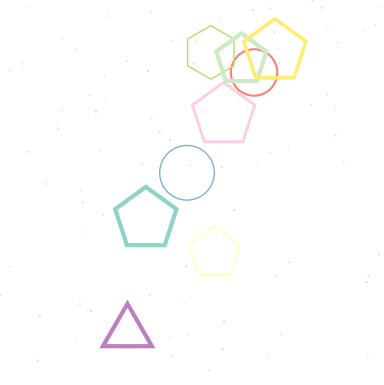[{"shape": "pentagon", "thickness": 3, "radius": 0.42, "center": [0.379, 0.431]}, {"shape": "pentagon", "thickness": 1, "radius": 0.35, "center": [0.556, 0.342]}, {"shape": "circle", "thickness": 1.5, "radius": 0.3, "center": [0.66, 0.812]}, {"shape": "circle", "thickness": 1, "radius": 0.35, "center": [0.486, 0.551]}, {"shape": "hexagon", "thickness": 1, "radius": 0.35, "center": [0.548, 0.864]}, {"shape": "pentagon", "thickness": 2, "radius": 0.43, "center": [0.581, 0.701]}, {"shape": "triangle", "thickness": 3, "radius": 0.37, "center": [0.331, 0.138]}, {"shape": "pentagon", "thickness": 3, "radius": 0.34, "center": [0.627, 0.845]}, {"shape": "pentagon", "thickness": 2.5, "radius": 0.42, "center": [0.714, 0.866]}]